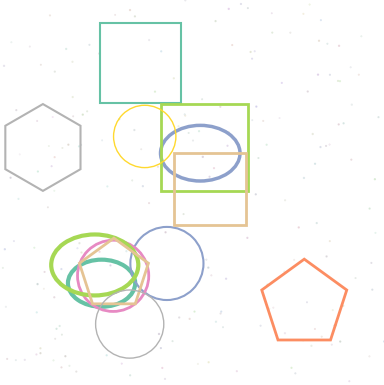[{"shape": "square", "thickness": 1.5, "radius": 0.52, "center": [0.365, 0.836]}, {"shape": "oval", "thickness": 3, "radius": 0.44, "center": [0.264, 0.264]}, {"shape": "pentagon", "thickness": 2, "radius": 0.58, "center": [0.79, 0.211]}, {"shape": "circle", "thickness": 1.5, "radius": 0.47, "center": [0.434, 0.316]}, {"shape": "oval", "thickness": 2.5, "radius": 0.52, "center": [0.52, 0.602]}, {"shape": "circle", "thickness": 2, "radius": 0.46, "center": [0.294, 0.284]}, {"shape": "square", "thickness": 2, "radius": 0.56, "center": [0.531, 0.617]}, {"shape": "oval", "thickness": 3, "radius": 0.57, "center": [0.246, 0.312]}, {"shape": "circle", "thickness": 1, "radius": 0.4, "center": [0.376, 0.646]}, {"shape": "pentagon", "thickness": 2, "radius": 0.47, "center": [0.296, 0.287]}, {"shape": "square", "thickness": 2, "radius": 0.47, "center": [0.545, 0.509]}, {"shape": "circle", "thickness": 1, "radius": 0.44, "center": [0.337, 0.158]}, {"shape": "hexagon", "thickness": 1.5, "radius": 0.56, "center": [0.111, 0.617]}]